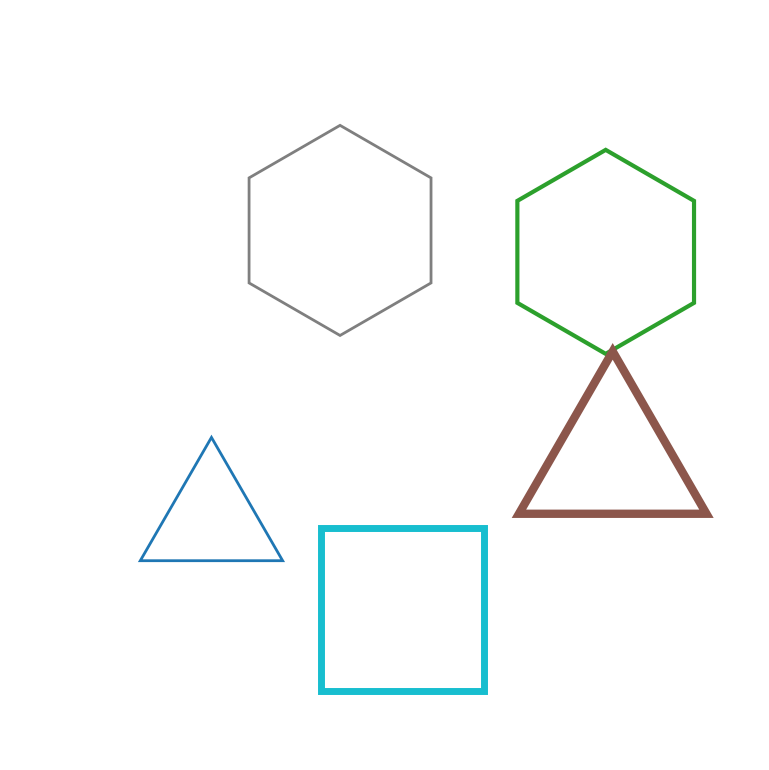[{"shape": "triangle", "thickness": 1, "radius": 0.53, "center": [0.275, 0.325]}, {"shape": "hexagon", "thickness": 1.5, "radius": 0.66, "center": [0.787, 0.673]}, {"shape": "triangle", "thickness": 3, "radius": 0.7, "center": [0.796, 0.403]}, {"shape": "hexagon", "thickness": 1, "radius": 0.68, "center": [0.442, 0.701]}, {"shape": "square", "thickness": 2.5, "radius": 0.53, "center": [0.523, 0.208]}]